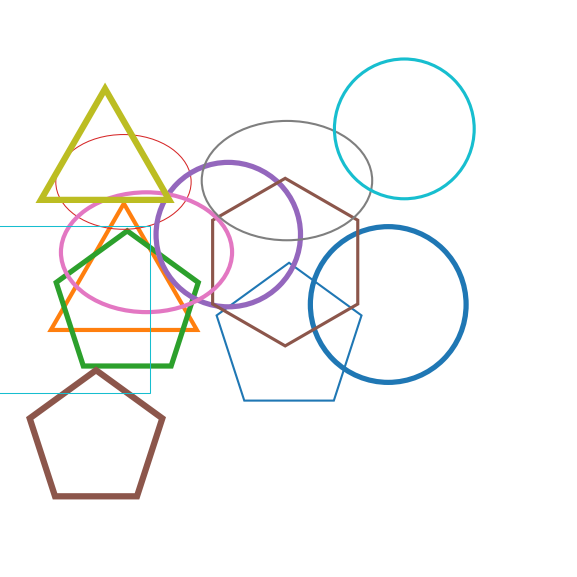[{"shape": "pentagon", "thickness": 1, "radius": 0.66, "center": [0.501, 0.412]}, {"shape": "circle", "thickness": 2.5, "radius": 0.67, "center": [0.672, 0.472]}, {"shape": "triangle", "thickness": 2, "radius": 0.73, "center": [0.214, 0.501]}, {"shape": "pentagon", "thickness": 2.5, "radius": 0.65, "center": [0.22, 0.47]}, {"shape": "oval", "thickness": 0.5, "radius": 0.59, "center": [0.214, 0.684]}, {"shape": "circle", "thickness": 2.5, "radius": 0.63, "center": [0.395, 0.593]}, {"shape": "hexagon", "thickness": 1.5, "radius": 0.73, "center": [0.494, 0.545]}, {"shape": "pentagon", "thickness": 3, "radius": 0.6, "center": [0.166, 0.237]}, {"shape": "oval", "thickness": 2, "radius": 0.74, "center": [0.254, 0.562]}, {"shape": "oval", "thickness": 1, "radius": 0.74, "center": [0.497, 0.686]}, {"shape": "triangle", "thickness": 3, "radius": 0.64, "center": [0.182, 0.717]}, {"shape": "circle", "thickness": 1.5, "radius": 0.61, "center": [0.7, 0.776]}, {"shape": "square", "thickness": 0.5, "radius": 0.72, "center": [0.115, 0.462]}]